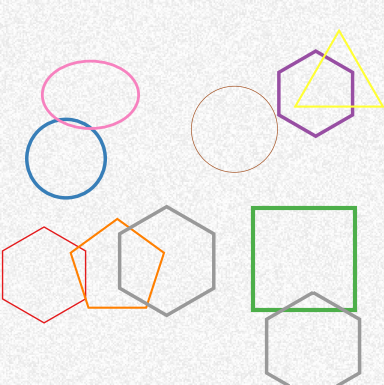[{"shape": "hexagon", "thickness": 1, "radius": 0.62, "center": [0.114, 0.286]}, {"shape": "circle", "thickness": 2.5, "radius": 0.51, "center": [0.172, 0.588]}, {"shape": "square", "thickness": 3, "radius": 0.66, "center": [0.79, 0.327]}, {"shape": "hexagon", "thickness": 2.5, "radius": 0.55, "center": [0.82, 0.757]}, {"shape": "pentagon", "thickness": 1.5, "radius": 0.64, "center": [0.305, 0.304]}, {"shape": "triangle", "thickness": 1.5, "radius": 0.66, "center": [0.881, 0.789]}, {"shape": "circle", "thickness": 0.5, "radius": 0.56, "center": [0.609, 0.664]}, {"shape": "oval", "thickness": 2, "radius": 0.63, "center": [0.235, 0.754]}, {"shape": "hexagon", "thickness": 2.5, "radius": 0.7, "center": [0.813, 0.101]}, {"shape": "hexagon", "thickness": 2.5, "radius": 0.71, "center": [0.433, 0.322]}]